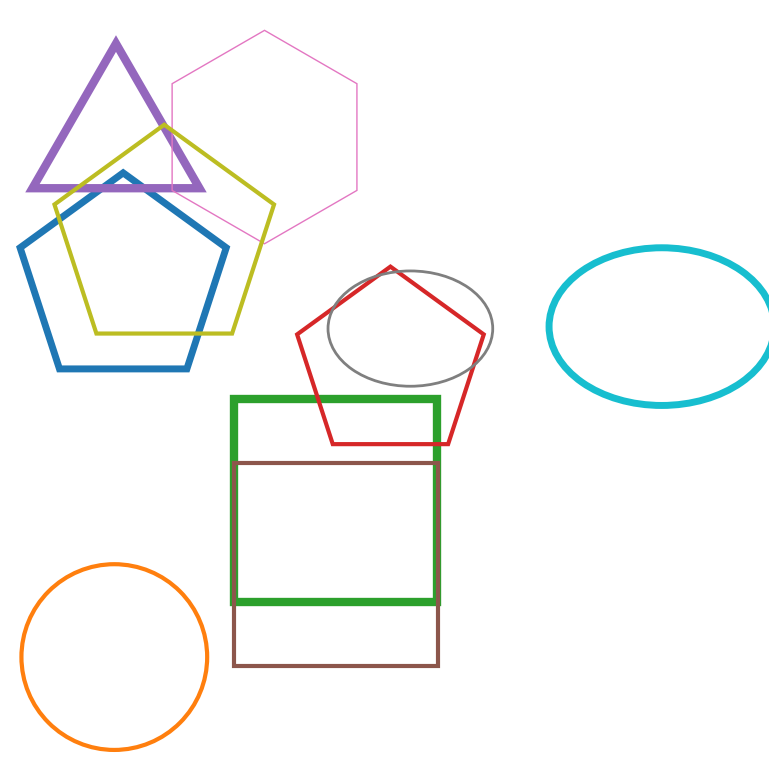[{"shape": "pentagon", "thickness": 2.5, "radius": 0.7, "center": [0.16, 0.635]}, {"shape": "circle", "thickness": 1.5, "radius": 0.6, "center": [0.148, 0.147]}, {"shape": "square", "thickness": 3, "radius": 0.66, "center": [0.436, 0.35]}, {"shape": "pentagon", "thickness": 1.5, "radius": 0.64, "center": [0.507, 0.526]}, {"shape": "triangle", "thickness": 3, "radius": 0.63, "center": [0.151, 0.818]}, {"shape": "square", "thickness": 1.5, "radius": 0.66, "center": [0.436, 0.267]}, {"shape": "hexagon", "thickness": 0.5, "radius": 0.69, "center": [0.344, 0.822]}, {"shape": "oval", "thickness": 1, "radius": 0.53, "center": [0.533, 0.573]}, {"shape": "pentagon", "thickness": 1.5, "radius": 0.75, "center": [0.213, 0.688]}, {"shape": "oval", "thickness": 2.5, "radius": 0.73, "center": [0.859, 0.576]}]